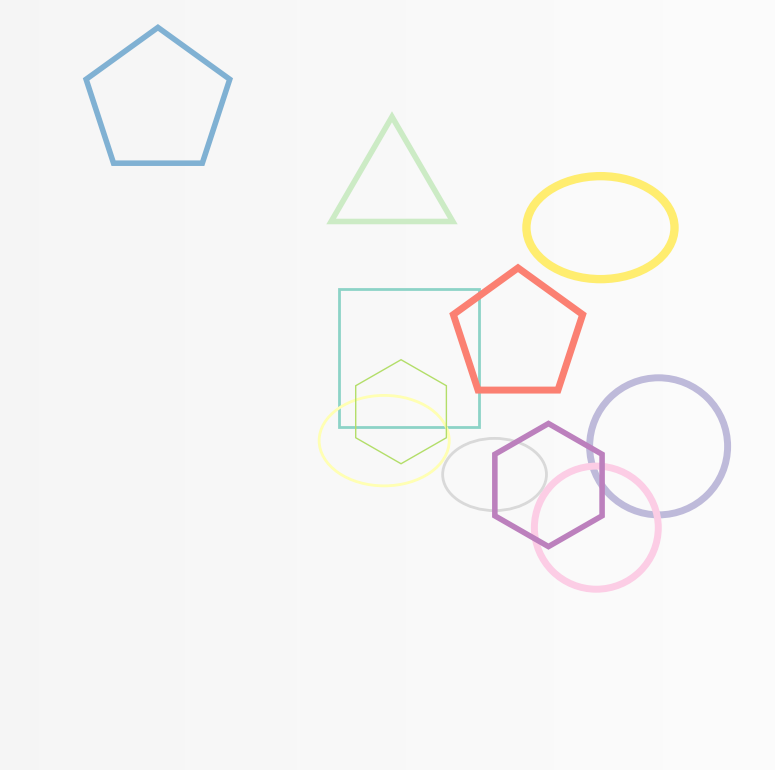[{"shape": "square", "thickness": 1, "radius": 0.45, "center": [0.528, 0.536]}, {"shape": "oval", "thickness": 1, "radius": 0.42, "center": [0.496, 0.428]}, {"shape": "circle", "thickness": 2.5, "radius": 0.45, "center": [0.85, 0.42]}, {"shape": "pentagon", "thickness": 2.5, "radius": 0.44, "center": [0.668, 0.564]}, {"shape": "pentagon", "thickness": 2, "radius": 0.49, "center": [0.204, 0.867]}, {"shape": "hexagon", "thickness": 0.5, "radius": 0.34, "center": [0.517, 0.465]}, {"shape": "circle", "thickness": 2.5, "radius": 0.4, "center": [0.769, 0.315]}, {"shape": "oval", "thickness": 1, "radius": 0.33, "center": [0.638, 0.384]}, {"shape": "hexagon", "thickness": 2, "radius": 0.4, "center": [0.708, 0.37]}, {"shape": "triangle", "thickness": 2, "radius": 0.45, "center": [0.506, 0.758]}, {"shape": "oval", "thickness": 3, "radius": 0.48, "center": [0.775, 0.704]}]